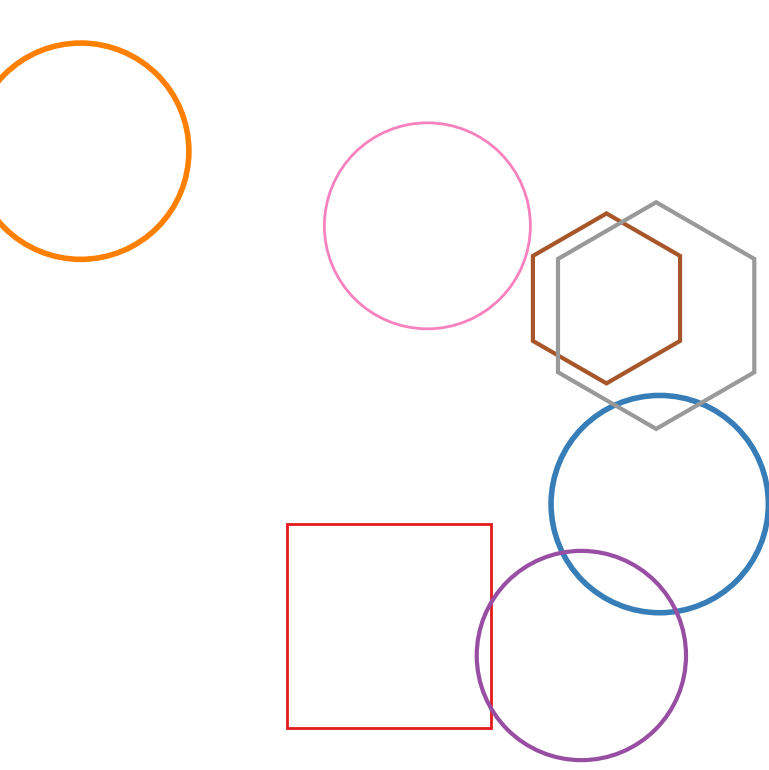[{"shape": "square", "thickness": 1, "radius": 0.66, "center": [0.505, 0.187]}, {"shape": "circle", "thickness": 2, "radius": 0.71, "center": [0.857, 0.345]}, {"shape": "circle", "thickness": 1.5, "radius": 0.68, "center": [0.755, 0.149]}, {"shape": "circle", "thickness": 2, "radius": 0.7, "center": [0.105, 0.804]}, {"shape": "hexagon", "thickness": 1.5, "radius": 0.55, "center": [0.788, 0.612]}, {"shape": "circle", "thickness": 1, "radius": 0.67, "center": [0.555, 0.707]}, {"shape": "hexagon", "thickness": 1.5, "radius": 0.74, "center": [0.852, 0.59]}]